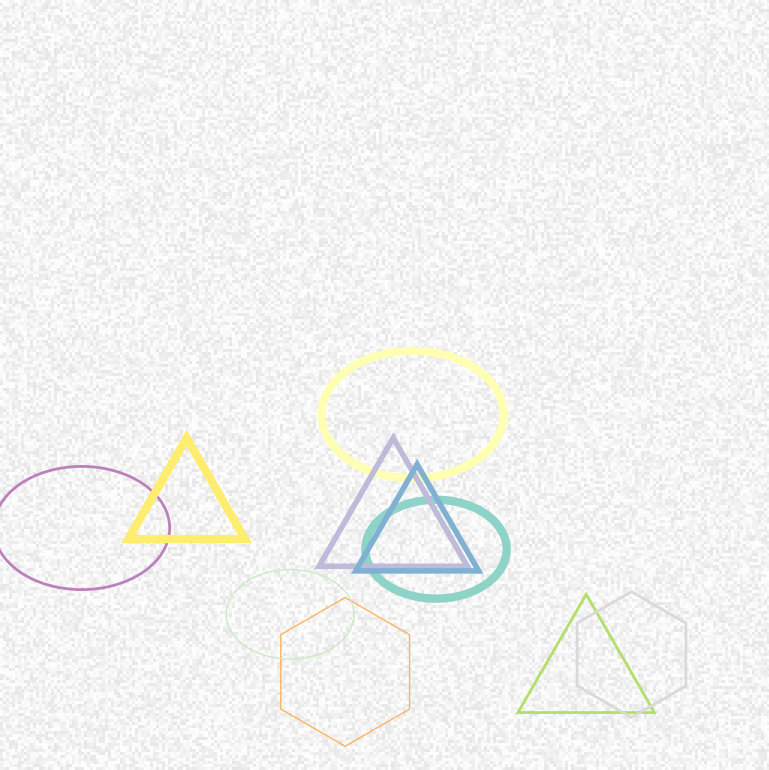[{"shape": "oval", "thickness": 3, "radius": 0.46, "center": [0.566, 0.287]}, {"shape": "oval", "thickness": 3, "radius": 0.59, "center": [0.536, 0.462]}, {"shape": "triangle", "thickness": 2, "radius": 0.56, "center": [0.511, 0.32]}, {"shape": "triangle", "thickness": 2, "radius": 0.46, "center": [0.542, 0.305]}, {"shape": "hexagon", "thickness": 0.5, "radius": 0.48, "center": [0.448, 0.127]}, {"shape": "triangle", "thickness": 1, "radius": 0.51, "center": [0.761, 0.126]}, {"shape": "hexagon", "thickness": 1, "radius": 0.41, "center": [0.82, 0.15]}, {"shape": "oval", "thickness": 1, "radius": 0.57, "center": [0.106, 0.314]}, {"shape": "oval", "thickness": 0.5, "radius": 0.42, "center": [0.377, 0.202]}, {"shape": "triangle", "thickness": 3, "radius": 0.44, "center": [0.242, 0.344]}]